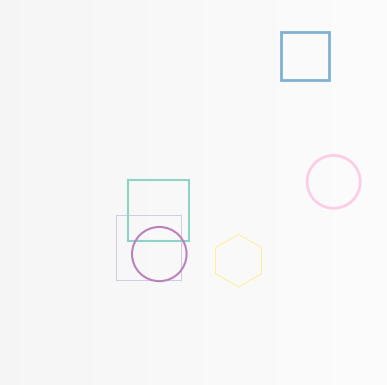[{"shape": "square", "thickness": 1.5, "radius": 0.4, "center": [0.408, 0.453]}, {"shape": "square", "thickness": 0.5, "radius": 0.42, "center": [0.382, 0.357]}, {"shape": "square", "thickness": 2, "radius": 0.31, "center": [0.787, 0.855]}, {"shape": "circle", "thickness": 2, "radius": 0.34, "center": [0.861, 0.528]}, {"shape": "circle", "thickness": 1.5, "radius": 0.35, "center": [0.411, 0.34]}, {"shape": "hexagon", "thickness": 0.5, "radius": 0.34, "center": [0.616, 0.323]}]